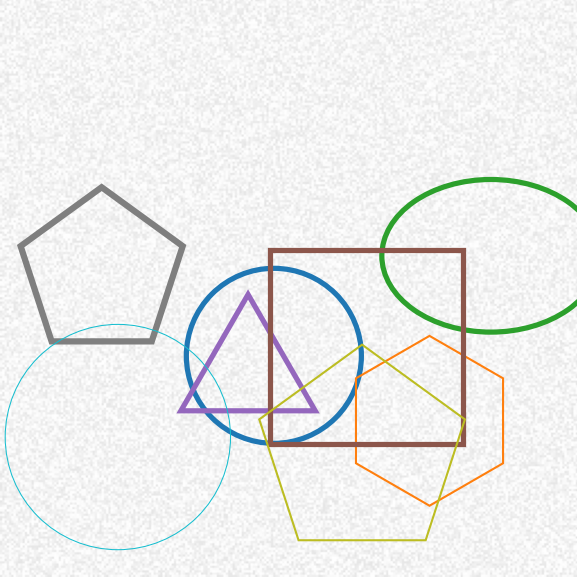[{"shape": "circle", "thickness": 2.5, "radius": 0.76, "center": [0.474, 0.383]}, {"shape": "hexagon", "thickness": 1, "radius": 0.74, "center": [0.744, 0.27]}, {"shape": "oval", "thickness": 2.5, "radius": 0.94, "center": [0.85, 0.556]}, {"shape": "triangle", "thickness": 2.5, "radius": 0.67, "center": [0.43, 0.355]}, {"shape": "square", "thickness": 2.5, "radius": 0.84, "center": [0.635, 0.398]}, {"shape": "pentagon", "thickness": 3, "radius": 0.74, "center": [0.176, 0.527]}, {"shape": "pentagon", "thickness": 1, "radius": 0.94, "center": [0.627, 0.215]}, {"shape": "circle", "thickness": 0.5, "radius": 0.98, "center": [0.204, 0.242]}]